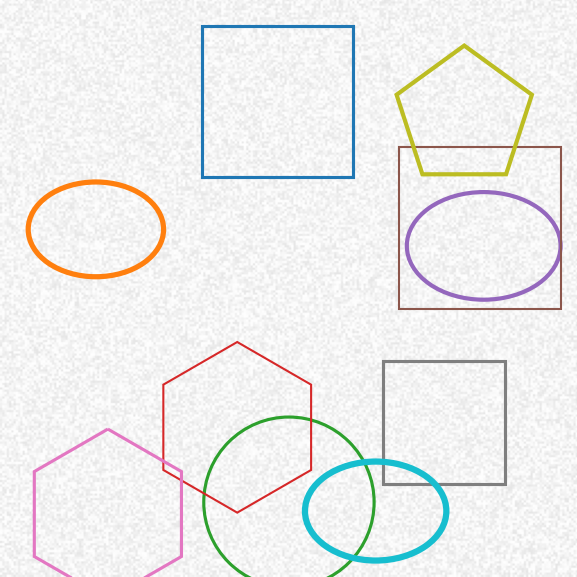[{"shape": "square", "thickness": 1.5, "radius": 0.65, "center": [0.481, 0.823]}, {"shape": "oval", "thickness": 2.5, "radius": 0.59, "center": [0.166, 0.602]}, {"shape": "circle", "thickness": 1.5, "radius": 0.74, "center": [0.5, 0.13]}, {"shape": "hexagon", "thickness": 1, "radius": 0.74, "center": [0.411, 0.259]}, {"shape": "oval", "thickness": 2, "radius": 0.67, "center": [0.838, 0.573]}, {"shape": "square", "thickness": 1, "radius": 0.7, "center": [0.831, 0.605]}, {"shape": "hexagon", "thickness": 1.5, "radius": 0.74, "center": [0.187, 0.109]}, {"shape": "square", "thickness": 1.5, "radius": 0.53, "center": [0.769, 0.267]}, {"shape": "pentagon", "thickness": 2, "radius": 0.62, "center": [0.804, 0.797]}, {"shape": "oval", "thickness": 3, "radius": 0.61, "center": [0.65, 0.114]}]